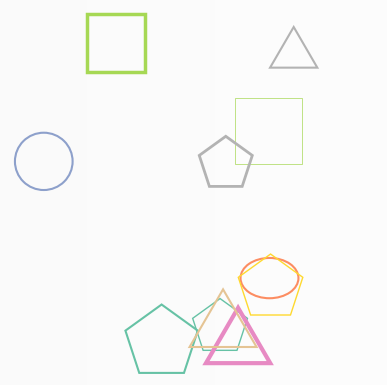[{"shape": "pentagon", "thickness": 1, "radius": 0.37, "center": [0.568, 0.15]}, {"shape": "pentagon", "thickness": 1.5, "radius": 0.49, "center": [0.417, 0.111]}, {"shape": "oval", "thickness": 1.5, "radius": 0.37, "center": [0.695, 0.278]}, {"shape": "circle", "thickness": 1.5, "radius": 0.37, "center": [0.113, 0.581]}, {"shape": "triangle", "thickness": 3, "radius": 0.48, "center": [0.614, 0.105]}, {"shape": "square", "thickness": 0.5, "radius": 0.43, "center": [0.694, 0.659]}, {"shape": "square", "thickness": 2.5, "radius": 0.37, "center": [0.3, 0.888]}, {"shape": "pentagon", "thickness": 1, "radius": 0.44, "center": [0.698, 0.253]}, {"shape": "triangle", "thickness": 1.5, "radius": 0.5, "center": [0.576, 0.149]}, {"shape": "pentagon", "thickness": 2, "radius": 0.36, "center": [0.583, 0.574]}, {"shape": "triangle", "thickness": 1.5, "radius": 0.35, "center": [0.758, 0.859]}]